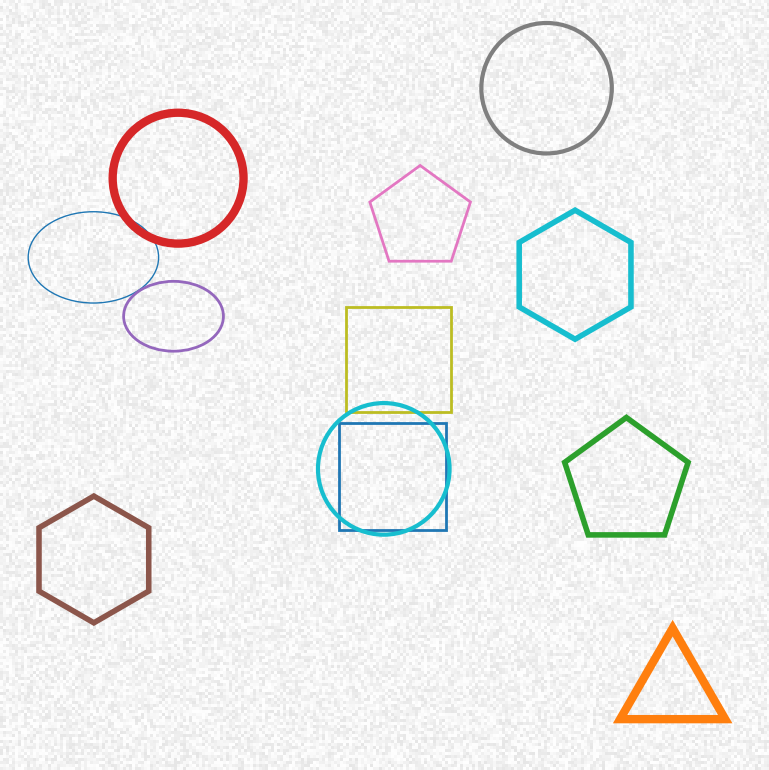[{"shape": "oval", "thickness": 0.5, "radius": 0.42, "center": [0.121, 0.666]}, {"shape": "square", "thickness": 1, "radius": 0.35, "center": [0.51, 0.381]}, {"shape": "triangle", "thickness": 3, "radius": 0.39, "center": [0.874, 0.105]}, {"shape": "pentagon", "thickness": 2, "radius": 0.42, "center": [0.814, 0.374]}, {"shape": "circle", "thickness": 3, "radius": 0.42, "center": [0.231, 0.769]}, {"shape": "oval", "thickness": 1, "radius": 0.32, "center": [0.225, 0.589]}, {"shape": "hexagon", "thickness": 2, "radius": 0.41, "center": [0.122, 0.273]}, {"shape": "pentagon", "thickness": 1, "radius": 0.34, "center": [0.546, 0.716]}, {"shape": "circle", "thickness": 1.5, "radius": 0.42, "center": [0.71, 0.885]}, {"shape": "square", "thickness": 1, "radius": 0.34, "center": [0.517, 0.533]}, {"shape": "circle", "thickness": 1.5, "radius": 0.43, "center": [0.498, 0.391]}, {"shape": "hexagon", "thickness": 2, "radius": 0.42, "center": [0.747, 0.643]}]